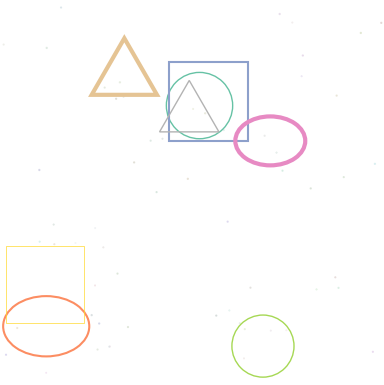[{"shape": "circle", "thickness": 1, "radius": 0.43, "center": [0.518, 0.726]}, {"shape": "oval", "thickness": 1.5, "radius": 0.56, "center": [0.12, 0.153]}, {"shape": "square", "thickness": 1.5, "radius": 0.51, "center": [0.541, 0.737]}, {"shape": "oval", "thickness": 3, "radius": 0.45, "center": [0.702, 0.634]}, {"shape": "circle", "thickness": 1, "radius": 0.4, "center": [0.683, 0.101]}, {"shape": "square", "thickness": 0.5, "radius": 0.5, "center": [0.117, 0.262]}, {"shape": "triangle", "thickness": 3, "radius": 0.49, "center": [0.323, 0.803]}, {"shape": "triangle", "thickness": 1, "radius": 0.45, "center": [0.492, 0.702]}]